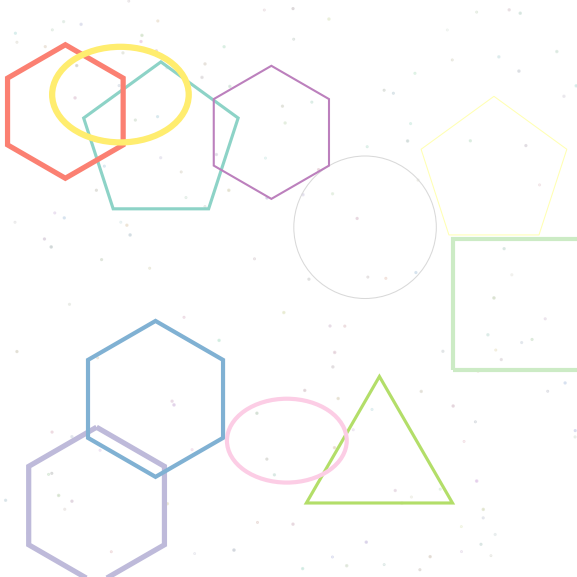[{"shape": "pentagon", "thickness": 1.5, "radius": 0.7, "center": [0.279, 0.751]}, {"shape": "pentagon", "thickness": 0.5, "radius": 0.66, "center": [0.855, 0.7]}, {"shape": "hexagon", "thickness": 2.5, "radius": 0.68, "center": [0.167, 0.124]}, {"shape": "hexagon", "thickness": 2.5, "radius": 0.58, "center": [0.113, 0.806]}, {"shape": "hexagon", "thickness": 2, "radius": 0.67, "center": [0.269, 0.308]}, {"shape": "triangle", "thickness": 1.5, "radius": 0.73, "center": [0.657, 0.201]}, {"shape": "oval", "thickness": 2, "radius": 0.52, "center": [0.497, 0.236]}, {"shape": "circle", "thickness": 0.5, "radius": 0.62, "center": [0.632, 0.606]}, {"shape": "hexagon", "thickness": 1, "radius": 0.58, "center": [0.47, 0.77]}, {"shape": "square", "thickness": 2, "radius": 0.57, "center": [0.898, 0.472]}, {"shape": "oval", "thickness": 3, "radius": 0.59, "center": [0.209, 0.835]}]